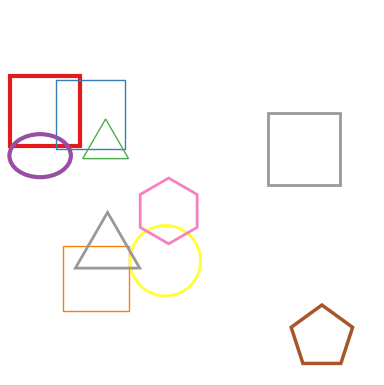[{"shape": "square", "thickness": 3, "radius": 0.45, "center": [0.117, 0.712]}, {"shape": "square", "thickness": 1, "radius": 0.45, "center": [0.235, 0.702]}, {"shape": "triangle", "thickness": 1, "radius": 0.34, "center": [0.274, 0.622]}, {"shape": "oval", "thickness": 3, "radius": 0.4, "center": [0.104, 0.596]}, {"shape": "square", "thickness": 1, "radius": 0.43, "center": [0.25, 0.276]}, {"shape": "circle", "thickness": 2, "radius": 0.46, "center": [0.43, 0.323]}, {"shape": "pentagon", "thickness": 2.5, "radius": 0.42, "center": [0.836, 0.124]}, {"shape": "hexagon", "thickness": 2, "radius": 0.43, "center": [0.438, 0.452]}, {"shape": "square", "thickness": 2, "radius": 0.47, "center": [0.79, 0.613]}, {"shape": "triangle", "thickness": 2, "radius": 0.48, "center": [0.279, 0.352]}]